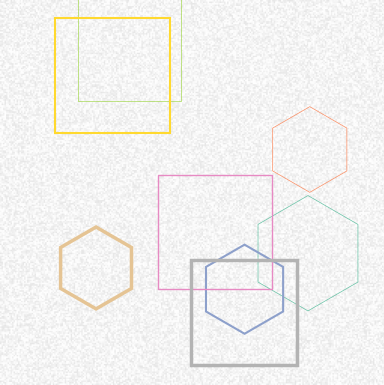[{"shape": "hexagon", "thickness": 0.5, "radius": 0.75, "center": [0.8, 0.342]}, {"shape": "hexagon", "thickness": 0.5, "radius": 0.56, "center": [0.805, 0.612]}, {"shape": "hexagon", "thickness": 1.5, "radius": 0.58, "center": [0.635, 0.249]}, {"shape": "square", "thickness": 1, "radius": 0.74, "center": [0.558, 0.397]}, {"shape": "square", "thickness": 0.5, "radius": 0.67, "center": [0.336, 0.871]}, {"shape": "square", "thickness": 1.5, "radius": 0.75, "center": [0.293, 0.805]}, {"shape": "hexagon", "thickness": 2.5, "radius": 0.53, "center": [0.249, 0.304]}, {"shape": "square", "thickness": 2.5, "radius": 0.68, "center": [0.634, 0.188]}]